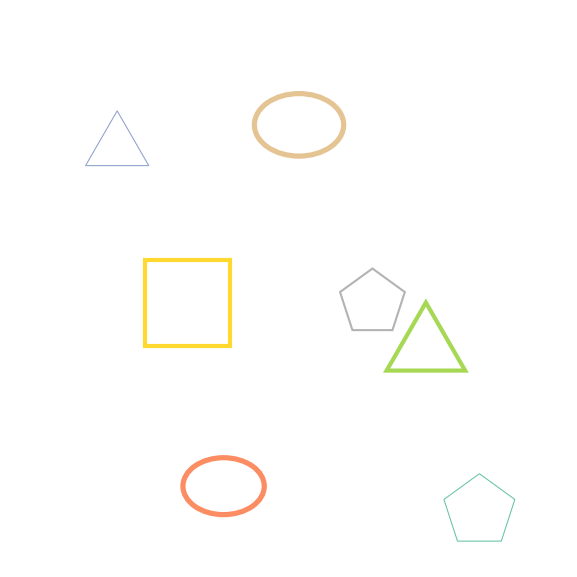[{"shape": "pentagon", "thickness": 0.5, "radius": 0.32, "center": [0.83, 0.114]}, {"shape": "oval", "thickness": 2.5, "radius": 0.35, "center": [0.387, 0.157]}, {"shape": "triangle", "thickness": 0.5, "radius": 0.32, "center": [0.203, 0.744]}, {"shape": "triangle", "thickness": 2, "radius": 0.39, "center": [0.737, 0.397]}, {"shape": "square", "thickness": 2, "radius": 0.37, "center": [0.325, 0.474]}, {"shape": "oval", "thickness": 2.5, "radius": 0.39, "center": [0.518, 0.783]}, {"shape": "pentagon", "thickness": 1, "radius": 0.29, "center": [0.645, 0.475]}]